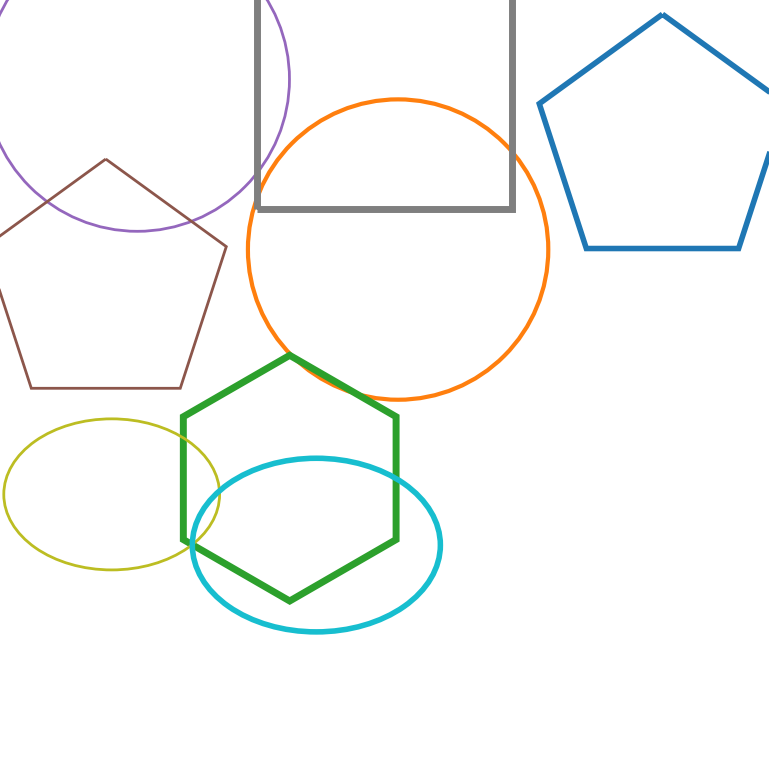[{"shape": "pentagon", "thickness": 2, "radius": 0.84, "center": [0.86, 0.813]}, {"shape": "circle", "thickness": 1.5, "radius": 0.98, "center": [0.517, 0.676]}, {"shape": "hexagon", "thickness": 2.5, "radius": 0.8, "center": [0.376, 0.379]}, {"shape": "circle", "thickness": 1, "radius": 0.99, "center": [0.178, 0.897]}, {"shape": "pentagon", "thickness": 1, "radius": 0.82, "center": [0.137, 0.629]}, {"shape": "square", "thickness": 2.5, "radius": 0.83, "center": [0.5, 0.894]}, {"shape": "oval", "thickness": 1, "radius": 0.7, "center": [0.145, 0.358]}, {"shape": "oval", "thickness": 2, "radius": 0.81, "center": [0.411, 0.292]}]